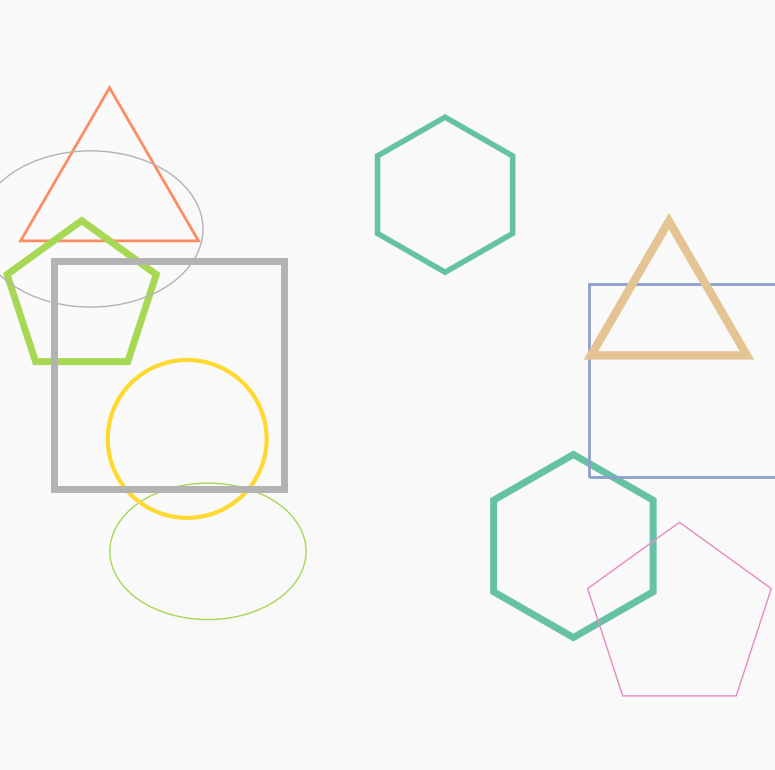[{"shape": "hexagon", "thickness": 2.5, "radius": 0.59, "center": [0.74, 0.291]}, {"shape": "hexagon", "thickness": 2, "radius": 0.5, "center": [0.574, 0.747]}, {"shape": "triangle", "thickness": 1, "radius": 0.66, "center": [0.141, 0.753]}, {"shape": "square", "thickness": 1, "radius": 0.63, "center": [0.885, 0.506]}, {"shape": "pentagon", "thickness": 0.5, "radius": 0.62, "center": [0.877, 0.197]}, {"shape": "pentagon", "thickness": 2.5, "radius": 0.51, "center": [0.105, 0.612]}, {"shape": "oval", "thickness": 0.5, "radius": 0.63, "center": [0.268, 0.284]}, {"shape": "circle", "thickness": 1.5, "radius": 0.51, "center": [0.242, 0.43]}, {"shape": "triangle", "thickness": 3, "radius": 0.58, "center": [0.863, 0.597]}, {"shape": "square", "thickness": 2.5, "radius": 0.74, "center": [0.218, 0.513]}, {"shape": "oval", "thickness": 0.5, "radius": 0.72, "center": [0.117, 0.703]}]